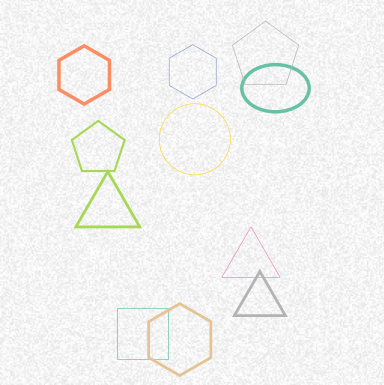[{"shape": "oval", "thickness": 2.5, "radius": 0.44, "center": [0.716, 0.771]}, {"shape": "square", "thickness": 0.5, "radius": 0.33, "center": [0.37, 0.134]}, {"shape": "hexagon", "thickness": 2.5, "radius": 0.38, "center": [0.219, 0.805]}, {"shape": "hexagon", "thickness": 0.5, "radius": 0.35, "center": [0.501, 0.813]}, {"shape": "triangle", "thickness": 0.5, "radius": 0.44, "center": [0.652, 0.323]}, {"shape": "pentagon", "thickness": 1.5, "radius": 0.36, "center": [0.255, 0.614]}, {"shape": "triangle", "thickness": 2, "radius": 0.48, "center": [0.28, 0.459]}, {"shape": "circle", "thickness": 0.5, "radius": 0.46, "center": [0.506, 0.638]}, {"shape": "hexagon", "thickness": 2, "radius": 0.47, "center": [0.467, 0.118]}, {"shape": "pentagon", "thickness": 0.5, "radius": 0.45, "center": [0.69, 0.854]}, {"shape": "triangle", "thickness": 2, "radius": 0.38, "center": [0.675, 0.218]}]